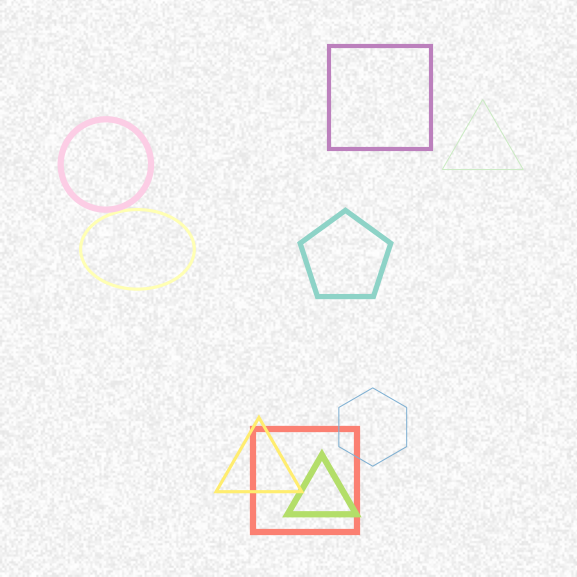[{"shape": "pentagon", "thickness": 2.5, "radius": 0.41, "center": [0.598, 0.552]}, {"shape": "oval", "thickness": 1.5, "radius": 0.49, "center": [0.238, 0.567]}, {"shape": "square", "thickness": 3, "radius": 0.45, "center": [0.528, 0.168]}, {"shape": "hexagon", "thickness": 0.5, "radius": 0.34, "center": [0.645, 0.26]}, {"shape": "triangle", "thickness": 3, "radius": 0.34, "center": [0.557, 0.143]}, {"shape": "circle", "thickness": 3, "radius": 0.39, "center": [0.183, 0.714]}, {"shape": "square", "thickness": 2, "radius": 0.44, "center": [0.658, 0.83]}, {"shape": "triangle", "thickness": 0.5, "radius": 0.4, "center": [0.836, 0.746]}, {"shape": "triangle", "thickness": 1.5, "radius": 0.43, "center": [0.448, 0.191]}]